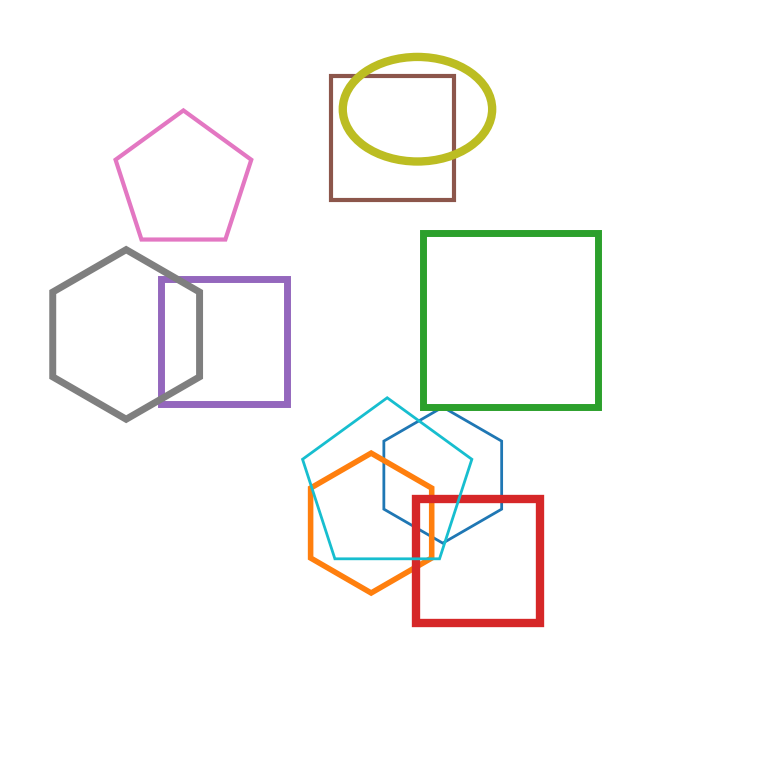[{"shape": "hexagon", "thickness": 1, "radius": 0.44, "center": [0.575, 0.383]}, {"shape": "hexagon", "thickness": 2, "radius": 0.45, "center": [0.482, 0.321]}, {"shape": "square", "thickness": 2.5, "radius": 0.57, "center": [0.663, 0.584]}, {"shape": "square", "thickness": 3, "radius": 0.4, "center": [0.621, 0.272]}, {"shape": "square", "thickness": 2.5, "radius": 0.41, "center": [0.291, 0.556]}, {"shape": "square", "thickness": 1.5, "radius": 0.4, "center": [0.51, 0.821]}, {"shape": "pentagon", "thickness": 1.5, "radius": 0.46, "center": [0.238, 0.764]}, {"shape": "hexagon", "thickness": 2.5, "radius": 0.55, "center": [0.164, 0.566]}, {"shape": "oval", "thickness": 3, "radius": 0.49, "center": [0.542, 0.858]}, {"shape": "pentagon", "thickness": 1, "radius": 0.58, "center": [0.503, 0.368]}]